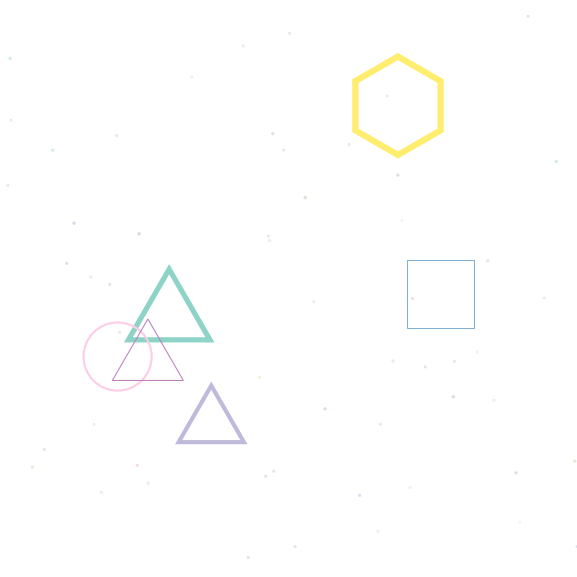[{"shape": "triangle", "thickness": 2.5, "radius": 0.41, "center": [0.293, 0.451]}, {"shape": "triangle", "thickness": 2, "radius": 0.33, "center": [0.366, 0.266]}, {"shape": "square", "thickness": 0.5, "radius": 0.29, "center": [0.763, 0.491]}, {"shape": "circle", "thickness": 1, "radius": 0.3, "center": [0.204, 0.382]}, {"shape": "triangle", "thickness": 0.5, "radius": 0.35, "center": [0.256, 0.376]}, {"shape": "hexagon", "thickness": 3, "radius": 0.43, "center": [0.689, 0.816]}]